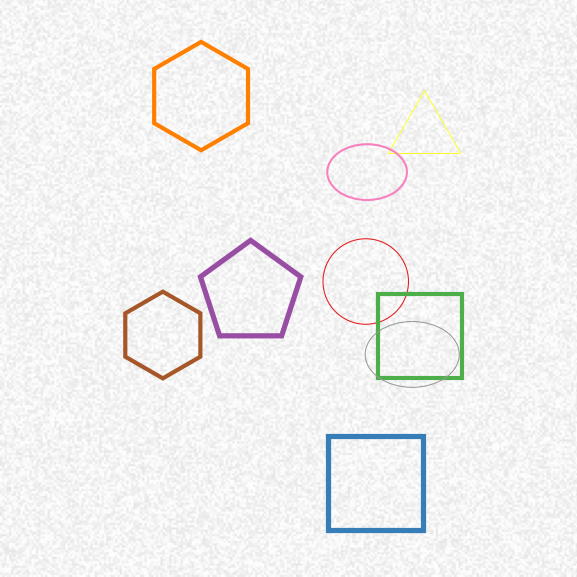[{"shape": "circle", "thickness": 0.5, "radius": 0.37, "center": [0.633, 0.512]}, {"shape": "square", "thickness": 2.5, "radius": 0.41, "center": [0.65, 0.163]}, {"shape": "square", "thickness": 2, "radius": 0.36, "center": [0.728, 0.418]}, {"shape": "pentagon", "thickness": 2.5, "radius": 0.46, "center": [0.434, 0.492]}, {"shape": "hexagon", "thickness": 2, "radius": 0.47, "center": [0.348, 0.833]}, {"shape": "triangle", "thickness": 0.5, "radius": 0.36, "center": [0.735, 0.77]}, {"shape": "hexagon", "thickness": 2, "radius": 0.38, "center": [0.282, 0.419]}, {"shape": "oval", "thickness": 1, "radius": 0.34, "center": [0.636, 0.701]}, {"shape": "oval", "thickness": 0.5, "radius": 0.41, "center": [0.714, 0.385]}]